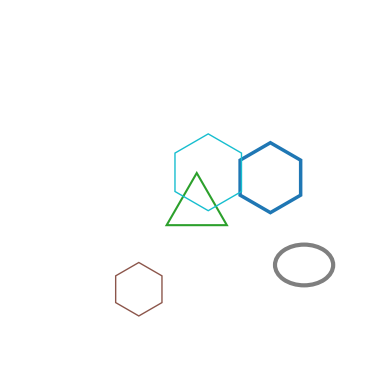[{"shape": "hexagon", "thickness": 2.5, "radius": 0.45, "center": [0.702, 0.539]}, {"shape": "triangle", "thickness": 1.5, "radius": 0.45, "center": [0.511, 0.46]}, {"shape": "hexagon", "thickness": 1, "radius": 0.35, "center": [0.361, 0.249]}, {"shape": "oval", "thickness": 3, "radius": 0.38, "center": [0.79, 0.312]}, {"shape": "hexagon", "thickness": 1, "radius": 0.5, "center": [0.541, 0.553]}]